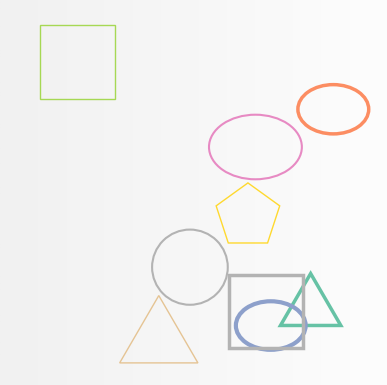[{"shape": "triangle", "thickness": 2.5, "radius": 0.45, "center": [0.802, 0.2]}, {"shape": "oval", "thickness": 2.5, "radius": 0.46, "center": [0.86, 0.716]}, {"shape": "oval", "thickness": 3, "radius": 0.45, "center": [0.699, 0.154]}, {"shape": "oval", "thickness": 1.5, "radius": 0.6, "center": [0.659, 0.618]}, {"shape": "square", "thickness": 1, "radius": 0.48, "center": [0.2, 0.838]}, {"shape": "pentagon", "thickness": 1, "radius": 0.43, "center": [0.64, 0.439]}, {"shape": "triangle", "thickness": 1, "radius": 0.58, "center": [0.41, 0.116]}, {"shape": "square", "thickness": 2.5, "radius": 0.47, "center": [0.687, 0.192]}, {"shape": "circle", "thickness": 1.5, "radius": 0.49, "center": [0.49, 0.306]}]